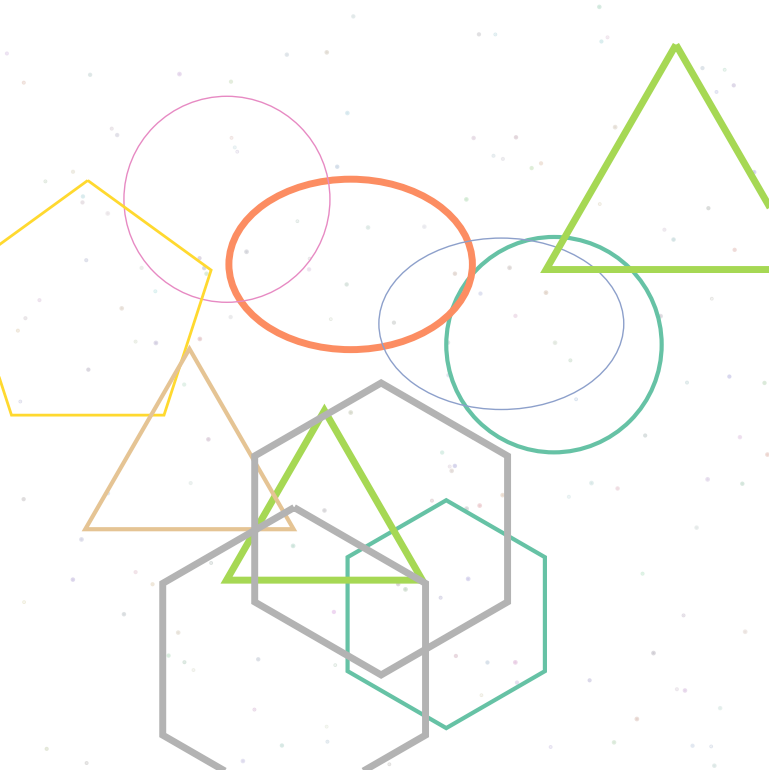[{"shape": "hexagon", "thickness": 1.5, "radius": 0.74, "center": [0.58, 0.202]}, {"shape": "circle", "thickness": 1.5, "radius": 0.7, "center": [0.719, 0.552]}, {"shape": "oval", "thickness": 2.5, "radius": 0.79, "center": [0.455, 0.657]}, {"shape": "oval", "thickness": 0.5, "radius": 0.8, "center": [0.651, 0.579]}, {"shape": "circle", "thickness": 0.5, "radius": 0.67, "center": [0.295, 0.741]}, {"shape": "triangle", "thickness": 2.5, "radius": 0.73, "center": [0.421, 0.32]}, {"shape": "triangle", "thickness": 2.5, "radius": 0.97, "center": [0.878, 0.747]}, {"shape": "pentagon", "thickness": 1, "radius": 0.84, "center": [0.114, 0.597]}, {"shape": "triangle", "thickness": 1.5, "radius": 0.78, "center": [0.246, 0.391]}, {"shape": "hexagon", "thickness": 2.5, "radius": 0.95, "center": [0.495, 0.313]}, {"shape": "hexagon", "thickness": 2.5, "radius": 0.99, "center": [0.382, 0.144]}]